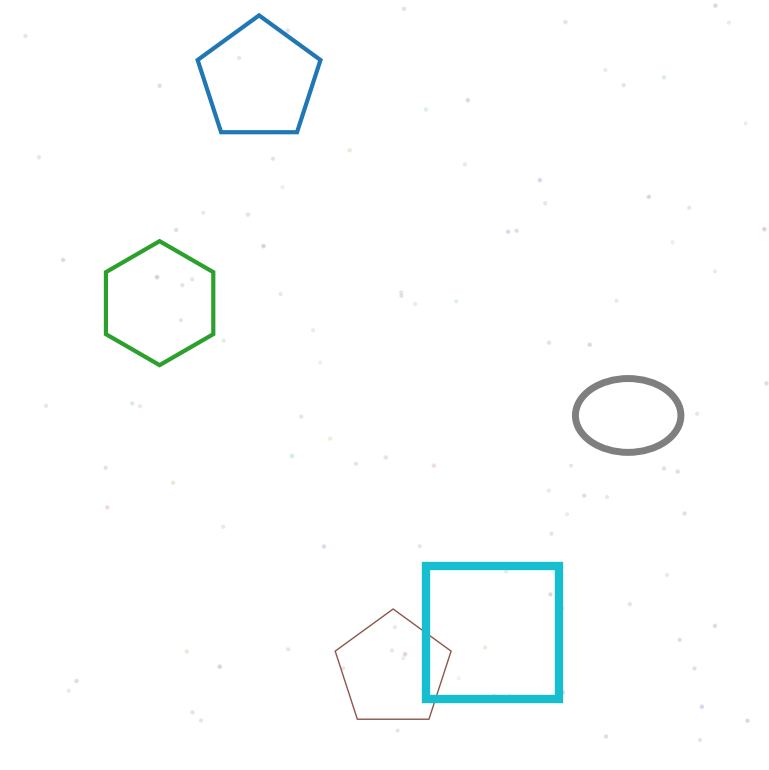[{"shape": "pentagon", "thickness": 1.5, "radius": 0.42, "center": [0.336, 0.896]}, {"shape": "hexagon", "thickness": 1.5, "radius": 0.4, "center": [0.207, 0.606]}, {"shape": "pentagon", "thickness": 0.5, "radius": 0.4, "center": [0.511, 0.13]}, {"shape": "oval", "thickness": 2.5, "radius": 0.34, "center": [0.816, 0.46]}, {"shape": "square", "thickness": 3, "radius": 0.43, "center": [0.64, 0.179]}]